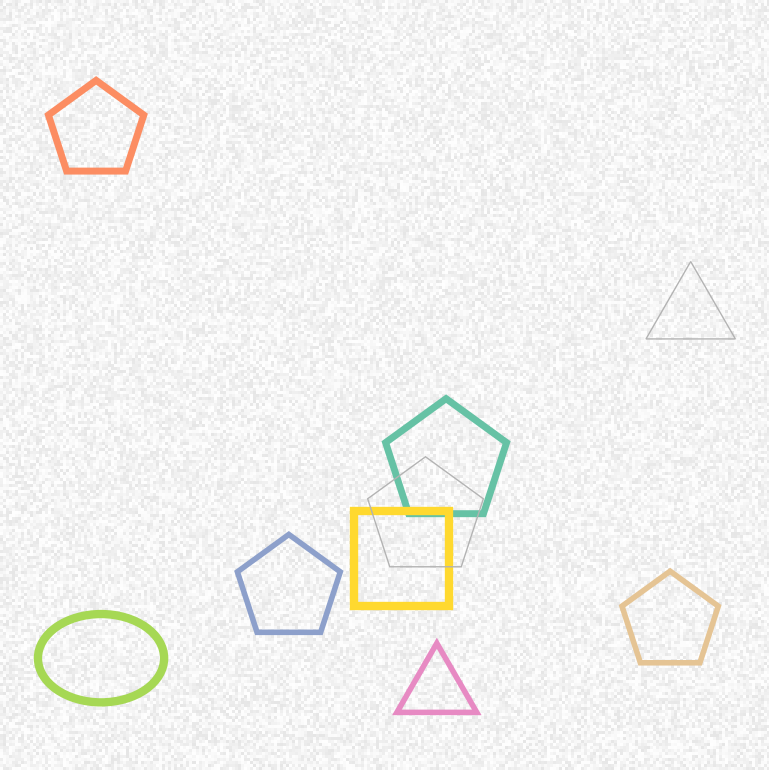[{"shape": "pentagon", "thickness": 2.5, "radius": 0.41, "center": [0.579, 0.4]}, {"shape": "pentagon", "thickness": 2.5, "radius": 0.33, "center": [0.125, 0.83]}, {"shape": "pentagon", "thickness": 2, "radius": 0.35, "center": [0.375, 0.236]}, {"shape": "triangle", "thickness": 2, "radius": 0.3, "center": [0.567, 0.105]}, {"shape": "oval", "thickness": 3, "radius": 0.41, "center": [0.131, 0.145]}, {"shape": "square", "thickness": 3, "radius": 0.31, "center": [0.521, 0.275]}, {"shape": "pentagon", "thickness": 2, "radius": 0.33, "center": [0.87, 0.192]}, {"shape": "pentagon", "thickness": 0.5, "radius": 0.39, "center": [0.553, 0.328]}, {"shape": "triangle", "thickness": 0.5, "radius": 0.34, "center": [0.897, 0.593]}]